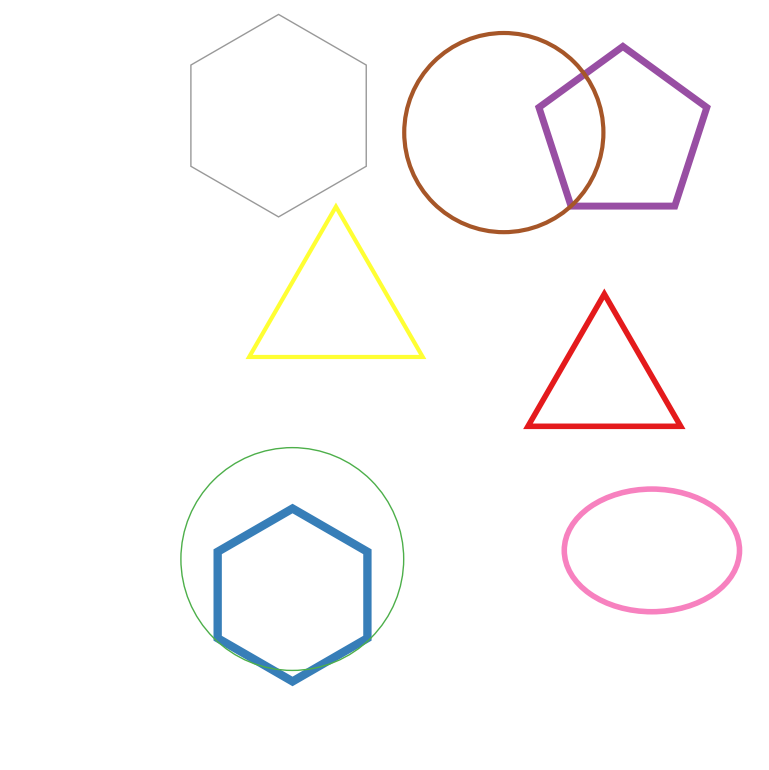[{"shape": "triangle", "thickness": 2, "radius": 0.57, "center": [0.785, 0.504]}, {"shape": "hexagon", "thickness": 3, "radius": 0.56, "center": [0.38, 0.227]}, {"shape": "circle", "thickness": 0.5, "radius": 0.72, "center": [0.38, 0.274]}, {"shape": "pentagon", "thickness": 2.5, "radius": 0.57, "center": [0.809, 0.825]}, {"shape": "triangle", "thickness": 1.5, "radius": 0.65, "center": [0.436, 0.601]}, {"shape": "circle", "thickness": 1.5, "radius": 0.65, "center": [0.654, 0.828]}, {"shape": "oval", "thickness": 2, "radius": 0.57, "center": [0.847, 0.285]}, {"shape": "hexagon", "thickness": 0.5, "radius": 0.66, "center": [0.362, 0.85]}]